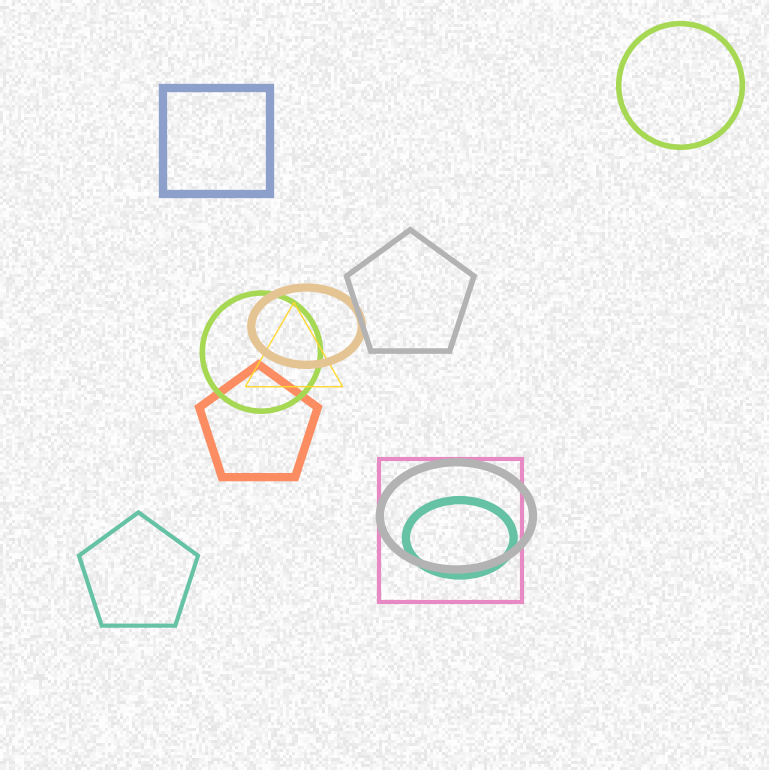[{"shape": "oval", "thickness": 3, "radius": 0.35, "center": [0.597, 0.302]}, {"shape": "pentagon", "thickness": 1.5, "radius": 0.41, "center": [0.18, 0.253]}, {"shape": "pentagon", "thickness": 3, "radius": 0.4, "center": [0.336, 0.446]}, {"shape": "square", "thickness": 3, "radius": 0.35, "center": [0.281, 0.817]}, {"shape": "square", "thickness": 1.5, "radius": 0.46, "center": [0.585, 0.311]}, {"shape": "circle", "thickness": 2, "radius": 0.38, "center": [0.339, 0.543]}, {"shape": "circle", "thickness": 2, "radius": 0.4, "center": [0.884, 0.889]}, {"shape": "triangle", "thickness": 0.5, "radius": 0.37, "center": [0.382, 0.534]}, {"shape": "oval", "thickness": 3, "radius": 0.36, "center": [0.398, 0.576]}, {"shape": "pentagon", "thickness": 2, "radius": 0.44, "center": [0.533, 0.615]}, {"shape": "oval", "thickness": 3, "radius": 0.5, "center": [0.593, 0.33]}]